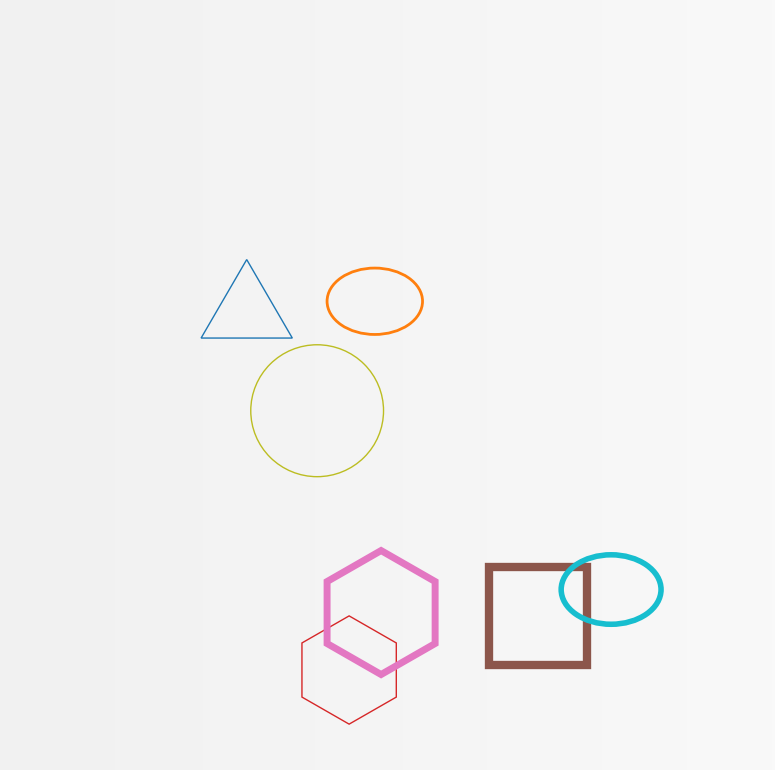[{"shape": "triangle", "thickness": 0.5, "radius": 0.34, "center": [0.318, 0.595]}, {"shape": "oval", "thickness": 1, "radius": 0.31, "center": [0.484, 0.609]}, {"shape": "hexagon", "thickness": 0.5, "radius": 0.35, "center": [0.45, 0.13]}, {"shape": "square", "thickness": 3, "radius": 0.32, "center": [0.694, 0.2]}, {"shape": "hexagon", "thickness": 2.5, "radius": 0.4, "center": [0.492, 0.204]}, {"shape": "circle", "thickness": 0.5, "radius": 0.43, "center": [0.409, 0.467]}, {"shape": "oval", "thickness": 2, "radius": 0.32, "center": [0.789, 0.234]}]